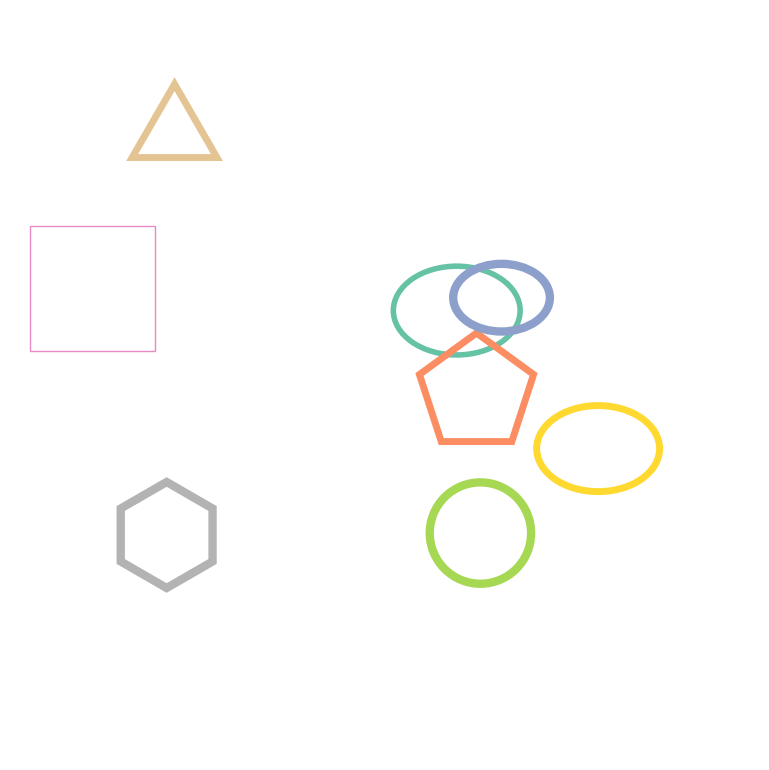[{"shape": "oval", "thickness": 2, "radius": 0.41, "center": [0.593, 0.597]}, {"shape": "pentagon", "thickness": 2.5, "radius": 0.39, "center": [0.619, 0.49]}, {"shape": "oval", "thickness": 3, "radius": 0.31, "center": [0.651, 0.613]}, {"shape": "square", "thickness": 0.5, "radius": 0.4, "center": [0.12, 0.625]}, {"shape": "circle", "thickness": 3, "radius": 0.33, "center": [0.624, 0.308]}, {"shape": "oval", "thickness": 2.5, "radius": 0.4, "center": [0.777, 0.417]}, {"shape": "triangle", "thickness": 2.5, "radius": 0.32, "center": [0.227, 0.827]}, {"shape": "hexagon", "thickness": 3, "radius": 0.34, "center": [0.216, 0.305]}]